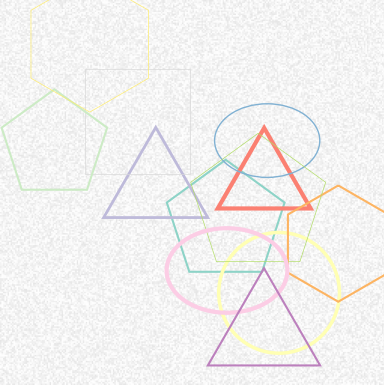[{"shape": "pentagon", "thickness": 1.5, "radius": 0.8, "center": [0.586, 0.424]}, {"shape": "circle", "thickness": 2.5, "radius": 0.78, "center": [0.725, 0.239]}, {"shape": "triangle", "thickness": 2, "radius": 0.78, "center": [0.404, 0.513]}, {"shape": "triangle", "thickness": 3, "radius": 0.7, "center": [0.686, 0.528]}, {"shape": "oval", "thickness": 1, "radius": 0.68, "center": [0.694, 0.635]}, {"shape": "hexagon", "thickness": 1.5, "radius": 0.75, "center": [0.879, 0.367]}, {"shape": "pentagon", "thickness": 0.5, "radius": 0.92, "center": [0.671, 0.469]}, {"shape": "oval", "thickness": 3, "radius": 0.78, "center": [0.59, 0.297]}, {"shape": "square", "thickness": 0.5, "radius": 0.68, "center": [0.358, 0.685]}, {"shape": "triangle", "thickness": 1.5, "radius": 0.84, "center": [0.686, 0.135]}, {"shape": "pentagon", "thickness": 1.5, "radius": 0.72, "center": [0.141, 0.624]}, {"shape": "hexagon", "thickness": 0.5, "radius": 0.88, "center": [0.233, 0.885]}]